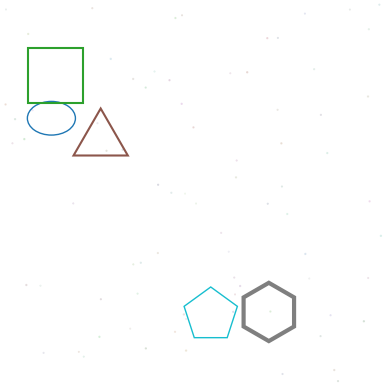[{"shape": "oval", "thickness": 1, "radius": 0.31, "center": [0.133, 0.693]}, {"shape": "square", "thickness": 1.5, "radius": 0.36, "center": [0.143, 0.805]}, {"shape": "triangle", "thickness": 1.5, "radius": 0.41, "center": [0.262, 0.637]}, {"shape": "hexagon", "thickness": 3, "radius": 0.38, "center": [0.698, 0.19]}, {"shape": "pentagon", "thickness": 1, "radius": 0.36, "center": [0.547, 0.182]}]